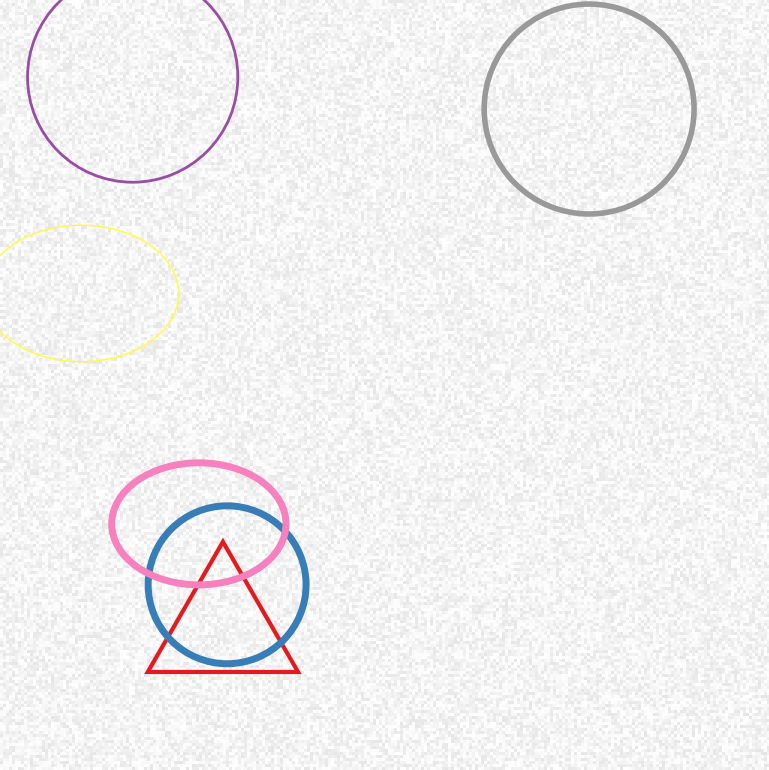[{"shape": "triangle", "thickness": 1.5, "radius": 0.56, "center": [0.29, 0.184]}, {"shape": "circle", "thickness": 2.5, "radius": 0.51, "center": [0.295, 0.241]}, {"shape": "circle", "thickness": 1, "radius": 0.68, "center": [0.172, 0.9]}, {"shape": "oval", "thickness": 0.5, "radius": 0.63, "center": [0.106, 0.619]}, {"shape": "oval", "thickness": 2.5, "radius": 0.57, "center": [0.258, 0.32]}, {"shape": "circle", "thickness": 2, "radius": 0.68, "center": [0.765, 0.858]}]